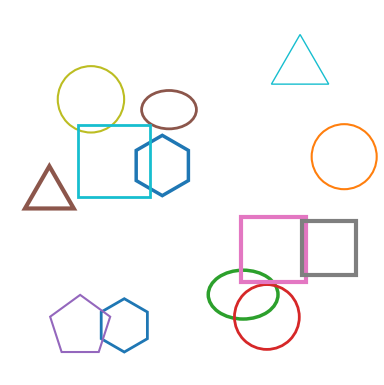[{"shape": "hexagon", "thickness": 2.5, "radius": 0.39, "center": [0.422, 0.57]}, {"shape": "hexagon", "thickness": 2, "radius": 0.35, "center": [0.323, 0.155]}, {"shape": "circle", "thickness": 1.5, "radius": 0.42, "center": [0.894, 0.593]}, {"shape": "oval", "thickness": 2.5, "radius": 0.45, "center": [0.631, 0.235]}, {"shape": "circle", "thickness": 2, "radius": 0.42, "center": [0.693, 0.177]}, {"shape": "pentagon", "thickness": 1.5, "radius": 0.41, "center": [0.208, 0.152]}, {"shape": "triangle", "thickness": 3, "radius": 0.37, "center": [0.128, 0.495]}, {"shape": "oval", "thickness": 2, "radius": 0.36, "center": [0.439, 0.715]}, {"shape": "square", "thickness": 3, "radius": 0.42, "center": [0.71, 0.352]}, {"shape": "square", "thickness": 3, "radius": 0.35, "center": [0.855, 0.356]}, {"shape": "circle", "thickness": 1.5, "radius": 0.43, "center": [0.236, 0.742]}, {"shape": "triangle", "thickness": 1, "radius": 0.43, "center": [0.779, 0.824]}, {"shape": "square", "thickness": 2, "radius": 0.46, "center": [0.296, 0.582]}]